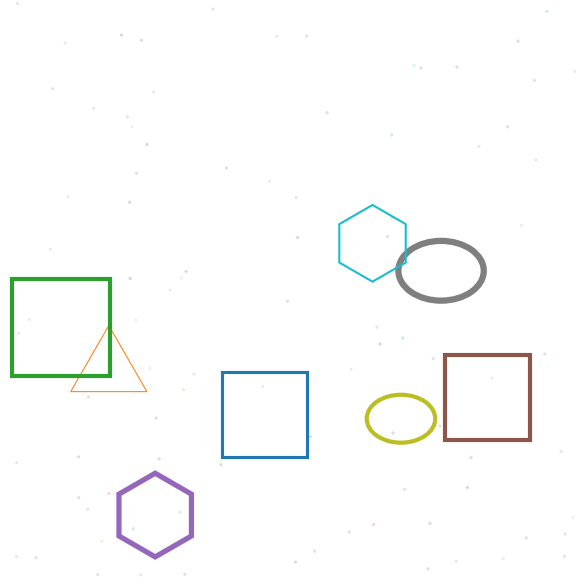[{"shape": "square", "thickness": 1.5, "radius": 0.37, "center": [0.458, 0.282]}, {"shape": "triangle", "thickness": 0.5, "radius": 0.38, "center": [0.188, 0.359]}, {"shape": "square", "thickness": 2, "radius": 0.42, "center": [0.106, 0.432]}, {"shape": "hexagon", "thickness": 2.5, "radius": 0.36, "center": [0.269, 0.107]}, {"shape": "square", "thickness": 2, "radius": 0.37, "center": [0.845, 0.311]}, {"shape": "oval", "thickness": 3, "radius": 0.37, "center": [0.764, 0.53]}, {"shape": "oval", "thickness": 2, "radius": 0.3, "center": [0.694, 0.274]}, {"shape": "hexagon", "thickness": 1, "radius": 0.33, "center": [0.645, 0.578]}]